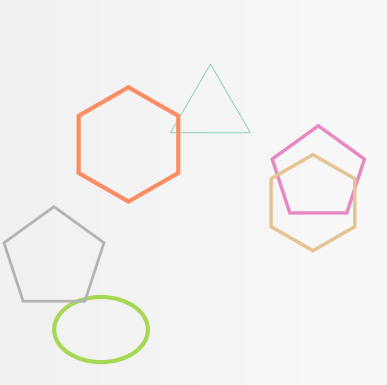[{"shape": "triangle", "thickness": 0.5, "radius": 0.6, "center": [0.543, 0.715]}, {"shape": "hexagon", "thickness": 3, "radius": 0.74, "center": [0.331, 0.625]}, {"shape": "pentagon", "thickness": 2.5, "radius": 0.63, "center": [0.821, 0.548]}, {"shape": "oval", "thickness": 3, "radius": 0.6, "center": [0.261, 0.144]}, {"shape": "hexagon", "thickness": 2.5, "radius": 0.62, "center": [0.808, 0.474]}, {"shape": "pentagon", "thickness": 2, "radius": 0.68, "center": [0.139, 0.327]}]